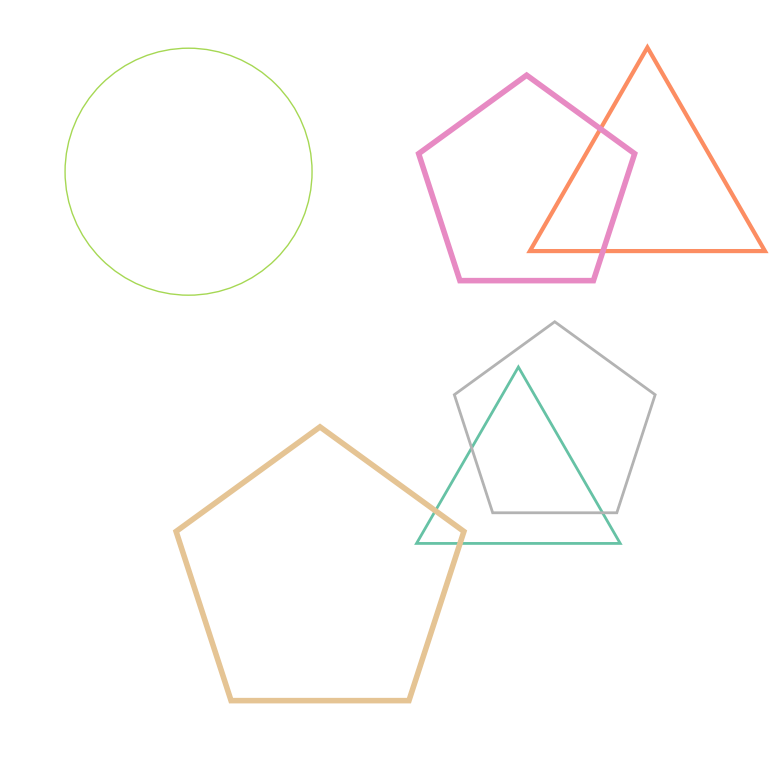[{"shape": "triangle", "thickness": 1, "radius": 0.76, "center": [0.673, 0.371]}, {"shape": "triangle", "thickness": 1.5, "radius": 0.88, "center": [0.841, 0.762]}, {"shape": "pentagon", "thickness": 2, "radius": 0.74, "center": [0.684, 0.755]}, {"shape": "circle", "thickness": 0.5, "radius": 0.8, "center": [0.245, 0.777]}, {"shape": "pentagon", "thickness": 2, "radius": 0.98, "center": [0.416, 0.249]}, {"shape": "pentagon", "thickness": 1, "radius": 0.69, "center": [0.72, 0.445]}]